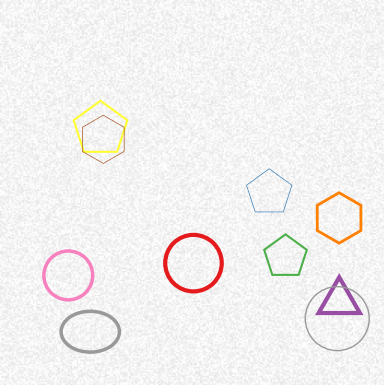[{"shape": "circle", "thickness": 3, "radius": 0.37, "center": [0.503, 0.317]}, {"shape": "pentagon", "thickness": 0.5, "radius": 0.31, "center": [0.699, 0.5]}, {"shape": "pentagon", "thickness": 1.5, "radius": 0.29, "center": [0.742, 0.333]}, {"shape": "triangle", "thickness": 3, "radius": 0.31, "center": [0.881, 0.218]}, {"shape": "hexagon", "thickness": 2, "radius": 0.33, "center": [0.881, 0.434]}, {"shape": "pentagon", "thickness": 1.5, "radius": 0.37, "center": [0.261, 0.665]}, {"shape": "hexagon", "thickness": 0.5, "radius": 0.31, "center": [0.268, 0.638]}, {"shape": "circle", "thickness": 2.5, "radius": 0.32, "center": [0.177, 0.285]}, {"shape": "circle", "thickness": 1, "radius": 0.42, "center": [0.876, 0.172]}, {"shape": "oval", "thickness": 2.5, "radius": 0.38, "center": [0.234, 0.138]}]